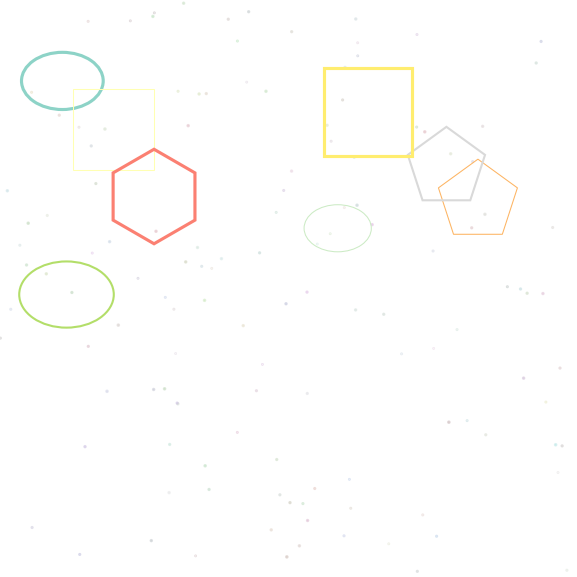[{"shape": "oval", "thickness": 1.5, "radius": 0.35, "center": [0.108, 0.859]}, {"shape": "square", "thickness": 0.5, "radius": 0.35, "center": [0.197, 0.774]}, {"shape": "hexagon", "thickness": 1.5, "radius": 0.41, "center": [0.267, 0.659]}, {"shape": "pentagon", "thickness": 0.5, "radius": 0.36, "center": [0.828, 0.652]}, {"shape": "oval", "thickness": 1, "radius": 0.41, "center": [0.115, 0.489]}, {"shape": "pentagon", "thickness": 1, "radius": 0.35, "center": [0.773, 0.709]}, {"shape": "oval", "thickness": 0.5, "radius": 0.29, "center": [0.585, 0.604]}, {"shape": "square", "thickness": 1.5, "radius": 0.38, "center": [0.637, 0.805]}]